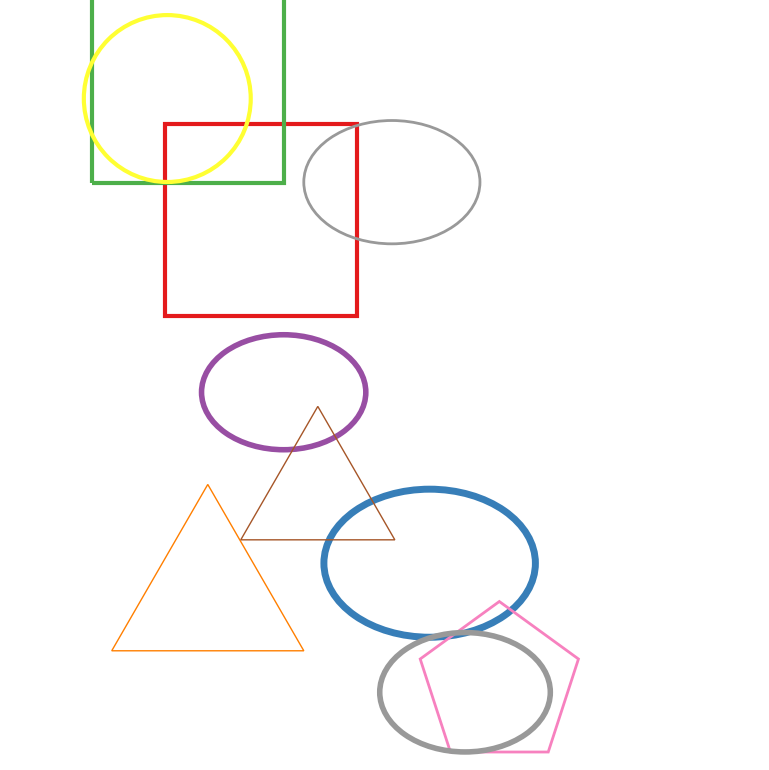[{"shape": "square", "thickness": 1.5, "radius": 0.62, "center": [0.339, 0.714]}, {"shape": "oval", "thickness": 2.5, "radius": 0.69, "center": [0.558, 0.269]}, {"shape": "square", "thickness": 1.5, "radius": 0.62, "center": [0.245, 0.887]}, {"shape": "oval", "thickness": 2, "radius": 0.53, "center": [0.368, 0.491]}, {"shape": "triangle", "thickness": 0.5, "radius": 0.72, "center": [0.27, 0.227]}, {"shape": "circle", "thickness": 1.5, "radius": 0.54, "center": [0.217, 0.872]}, {"shape": "triangle", "thickness": 0.5, "radius": 0.58, "center": [0.413, 0.357]}, {"shape": "pentagon", "thickness": 1, "radius": 0.54, "center": [0.648, 0.111]}, {"shape": "oval", "thickness": 2, "radius": 0.55, "center": [0.604, 0.101]}, {"shape": "oval", "thickness": 1, "radius": 0.57, "center": [0.509, 0.763]}]